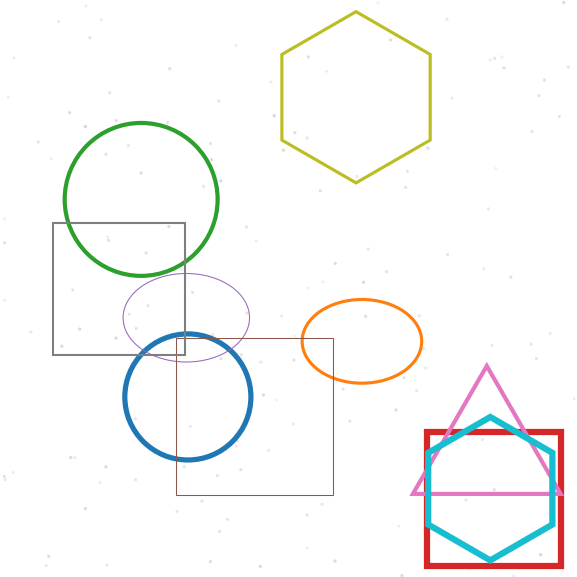[{"shape": "circle", "thickness": 2.5, "radius": 0.55, "center": [0.325, 0.312]}, {"shape": "oval", "thickness": 1.5, "radius": 0.52, "center": [0.627, 0.408]}, {"shape": "circle", "thickness": 2, "radius": 0.66, "center": [0.244, 0.654]}, {"shape": "square", "thickness": 3, "radius": 0.58, "center": [0.855, 0.135]}, {"shape": "oval", "thickness": 0.5, "radius": 0.55, "center": [0.323, 0.449]}, {"shape": "square", "thickness": 0.5, "radius": 0.68, "center": [0.441, 0.278]}, {"shape": "triangle", "thickness": 2, "radius": 0.74, "center": [0.843, 0.218]}, {"shape": "square", "thickness": 1, "radius": 0.57, "center": [0.206, 0.498]}, {"shape": "hexagon", "thickness": 1.5, "radius": 0.74, "center": [0.617, 0.831]}, {"shape": "hexagon", "thickness": 3, "radius": 0.62, "center": [0.849, 0.153]}]